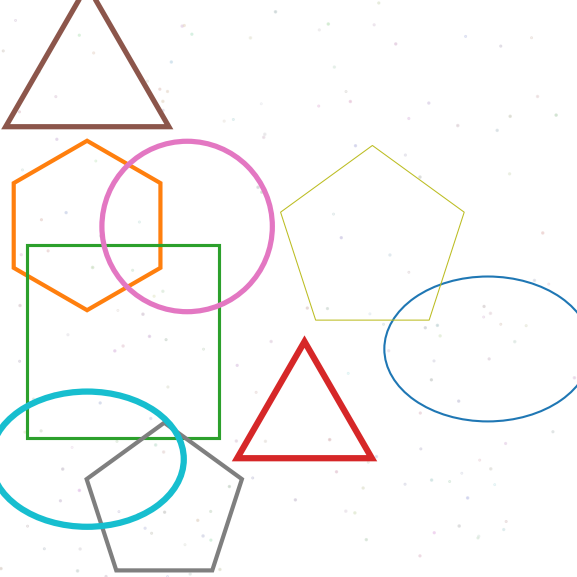[{"shape": "oval", "thickness": 1, "radius": 0.9, "center": [0.845, 0.395]}, {"shape": "hexagon", "thickness": 2, "radius": 0.73, "center": [0.151, 0.609]}, {"shape": "square", "thickness": 1.5, "radius": 0.83, "center": [0.213, 0.408]}, {"shape": "triangle", "thickness": 3, "radius": 0.67, "center": [0.527, 0.273]}, {"shape": "triangle", "thickness": 2.5, "radius": 0.82, "center": [0.151, 0.861]}, {"shape": "circle", "thickness": 2.5, "radius": 0.74, "center": [0.324, 0.607]}, {"shape": "pentagon", "thickness": 2, "radius": 0.71, "center": [0.284, 0.126]}, {"shape": "pentagon", "thickness": 0.5, "radius": 0.84, "center": [0.645, 0.58]}, {"shape": "oval", "thickness": 3, "radius": 0.84, "center": [0.151, 0.204]}]